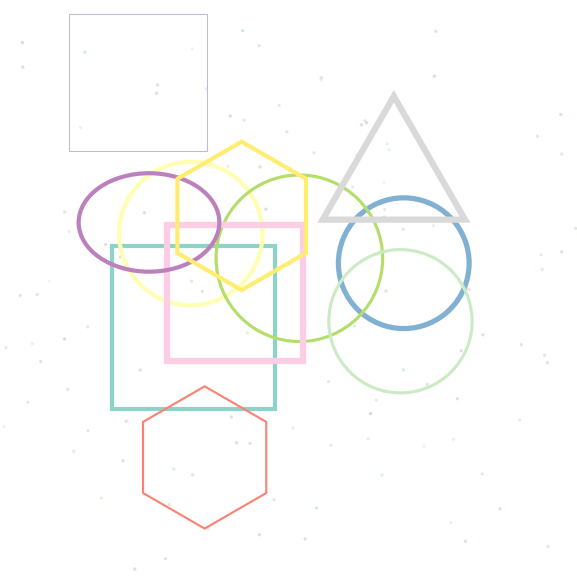[{"shape": "square", "thickness": 2, "radius": 0.7, "center": [0.335, 0.431]}, {"shape": "circle", "thickness": 2, "radius": 0.62, "center": [0.33, 0.595]}, {"shape": "square", "thickness": 0.5, "radius": 0.6, "center": [0.239, 0.856]}, {"shape": "hexagon", "thickness": 1, "radius": 0.62, "center": [0.354, 0.207]}, {"shape": "circle", "thickness": 2.5, "radius": 0.57, "center": [0.699, 0.543]}, {"shape": "circle", "thickness": 1.5, "radius": 0.72, "center": [0.518, 0.552]}, {"shape": "square", "thickness": 3, "radius": 0.59, "center": [0.406, 0.491]}, {"shape": "triangle", "thickness": 3, "radius": 0.71, "center": [0.682, 0.69]}, {"shape": "oval", "thickness": 2, "radius": 0.61, "center": [0.258, 0.614]}, {"shape": "circle", "thickness": 1.5, "radius": 0.62, "center": [0.693, 0.443]}, {"shape": "hexagon", "thickness": 2, "radius": 0.64, "center": [0.418, 0.625]}]